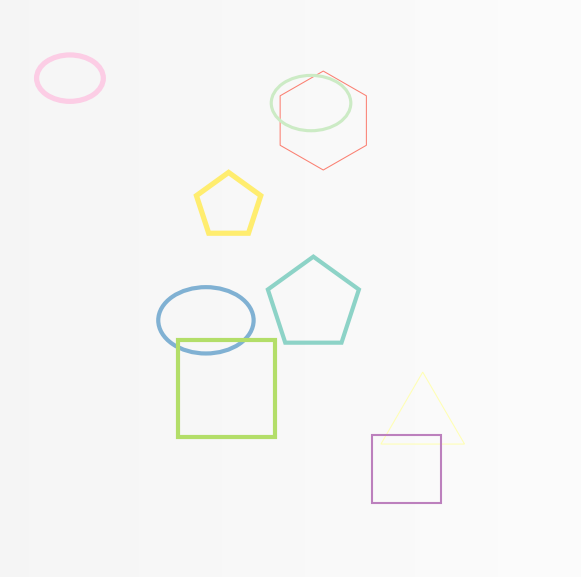[{"shape": "pentagon", "thickness": 2, "radius": 0.41, "center": [0.539, 0.472]}, {"shape": "triangle", "thickness": 0.5, "radius": 0.42, "center": [0.727, 0.272]}, {"shape": "hexagon", "thickness": 0.5, "radius": 0.43, "center": [0.556, 0.79]}, {"shape": "oval", "thickness": 2, "radius": 0.41, "center": [0.354, 0.444]}, {"shape": "square", "thickness": 2, "radius": 0.42, "center": [0.39, 0.326]}, {"shape": "oval", "thickness": 2.5, "radius": 0.29, "center": [0.12, 0.864]}, {"shape": "square", "thickness": 1, "radius": 0.3, "center": [0.7, 0.187]}, {"shape": "oval", "thickness": 1.5, "radius": 0.34, "center": [0.535, 0.821]}, {"shape": "pentagon", "thickness": 2.5, "radius": 0.29, "center": [0.393, 0.642]}]